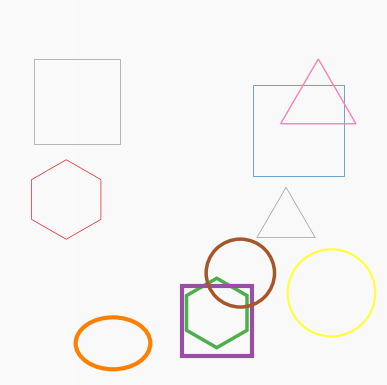[{"shape": "hexagon", "thickness": 0.5, "radius": 0.52, "center": [0.171, 0.482]}, {"shape": "square", "thickness": 0.5, "radius": 0.59, "center": [0.771, 0.661]}, {"shape": "hexagon", "thickness": 2.5, "radius": 0.45, "center": [0.559, 0.187]}, {"shape": "square", "thickness": 3, "radius": 0.45, "center": [0.559, 0.166]}, {"shape": "oval", "thickness": 3, "radius": 0.48, "center": [0.292, 0.108]}, {"shape": "circle", "thickness": 1.5, "radius": 0.57, "center": [0.855, 0.239]}, {"shape": "circle", "thickness": 2.5, "radius": 0.44, "center": [0.62, 0.291]}, {"shape": "triangle", "thickness": 1, "radius": 0.56, "center": [0.821, 0.735]}, {"shape": "triangle", "thickness": 0.5, "radius": 0.44, "center": [0.738, 0.426]}, {"shape": "square", "thickness": 0.5, "radius": 0.55, "center": [0.199, 0.737]}]